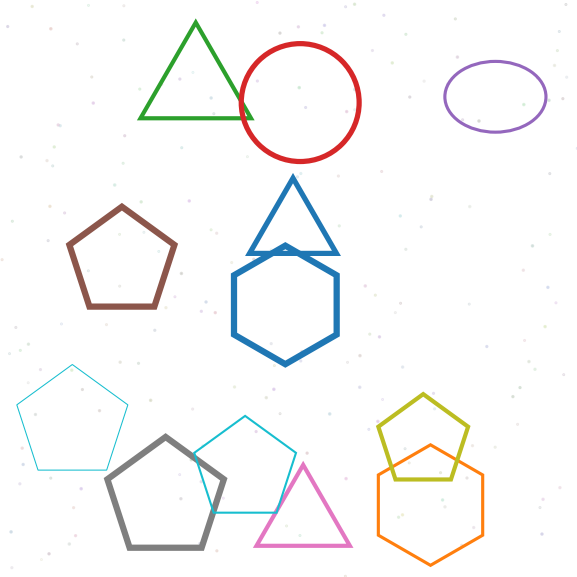[{"shape": "hexagon", "thickness": 3, "radius": 0.51, "center": [0.494, 0.471]}, {"shape": "triangle", "thickness": 2.5, "radius": 0.43, "center": [0.507, 0.604]}, {"shape": "hexagon", "thickness": 1.5, "radius": 0.52, "center": [0.745, 0.125]}, {"shape": "triangle", "thickness": 2, "radius": 0.55, "center": [0.339, 0.85]}, {"shape": "circle", "thickness": 2.5, "radius": 0.51, "center": [0.52, 0.822]}, {"shape": "oval", "thickness": 1.5, "radius": 0.44, "center": [0.858, 0.832]}, {"shape": "pentagon", "thickness": 3, "radius": 0.48, "center": [0.211, 0.546]}, {"shape": "triangle", "thickness": 2, "radius": 0.47, "center": [0.525, 0.101]}, {"shape": "pentagon", "thickness": 3, "radius": 0.53, "center": [0.287, 0.136]}, {"shape": "pentagon", "thickness": 2, "radius": 0.41, "center": [0.733, 0.235]}, {"shape": "pentagon", "thickness": 0.5, "radius": 0.51, "center": [0.125, 0.267]}, {"shape": "pentagon", "thickness": 1, "radius": 0.46, "center": [0.424, 0.186]}]